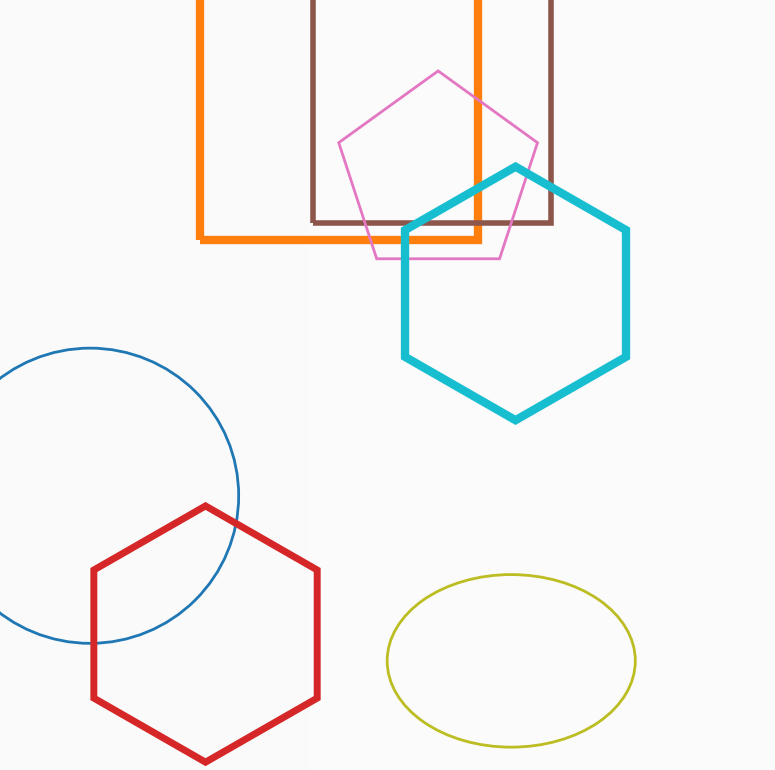[{"shape": "circle", "thickness": 1, "radius": 0.96, "center": [0.116, 0.356]}, {"shape": "square", "thickness": 3, "radius": 0.9, "center": [0.437, 0.867]}, {"shape": "hexagon", "thickness": 2.5, "radius": 0.83, "center": [0.265, 0.177]}, {"shape": "square", "thickness": 2, "radius": 0.77, "center": [0.557, 0.863]}, {"shape": "pentagon", "thickness": 1, "radius": 0.67, "center": [0.565, 0.773]}, {"shape": "oval", "thickness": 1, "radius": 0.8, "center": [0.66, 0.142]}, {"shape": "hexagon", "thickness": 3, "radius": 0.82, "center": [0.665, 0.619]}]